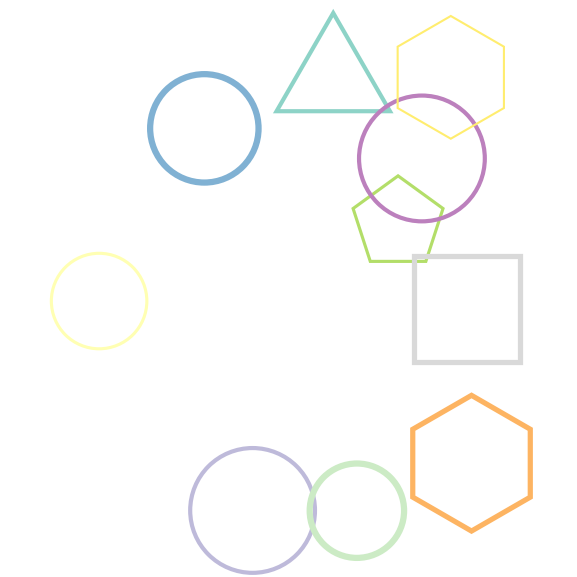[{"shape": "triangle", "thickness": 2, "radius": 0.57, "center": [0.577, 0.863]}, {"shape": "circle", "thickness": 1.5, "radius": 0.41, "center": [0.172, 0.478]}, {"shape": "circle", "thickness": 2, "radius": 0.54, "center": [0.437, 0.115]}, {"shape": "circle", "thickness": 3, "radius": 0.47, "center": [0.354, 0.777]}, {"shape": "hexagon", "thickness": 2.5, "radius": 0.59, "center": [0.816, 0.197]}, {"shape": "pentagon", "thickness": 1.5, "radius": 0.41, "center": [0.689, 0.613]}, {"shape": "square", "thickness": 2.5, "radius": 0.46, "center": [0.809, 0.465]}, {"shape": "circle", "thickness": 2, "radius": 0.54, "center": [0.731, 0.725]}, {"shape": "circle", "thickness": 3, "radius": 0.41, "center": [0.618, 0.115]}, {"shape": "hexagon", "thickness": 1, "radius": 0.53, "center": [0.781, 0.865]}]